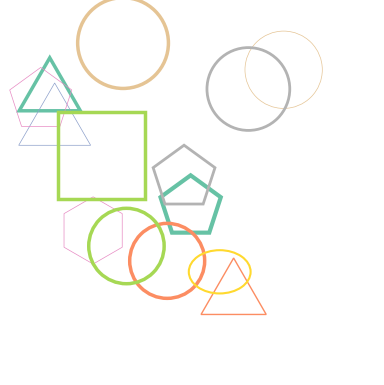[{"shape": "pentagon", "thickness": 3, "radius": 0.41, "center": [0.495, 0.462]}, {"shape": "triangle", "thickness": 2.5, "radius": 0.46, "center": [0.129, 0.758]}, {"shape": "circle", "thickness": 2.5, "radius": 0.49, "center": [0.434, 0.322]}, {"shape": "triangle", "thickness": 1, "radius": 0.49, "center": [0.607, 0.232]}, {"shape": "triangle", "thickness": 0.5, "radius": 0.54, "center": [0.142, 0.677]}, {"shape": "hexagon", "thickness": 0.5, "radius": 0.44, "center": [0.242, 0.401]}, {"shape": "pentagon", "thickness": 0.5, "radius": 0.42, "center": [0.106, 0.74]}, {"shape": "circle", "thickness": 2.5, "radius": 0.49, "center": [0.328, 0.361]}, {"shape": "square", "thickness": 2.5, "radius": 0.56, "center": [0.264, 0.595]}, {"shape": "oval", "thickness": 1.5, "radius": 0.4, "center": [0.571, 0.294]}, {"shape": "circle", "thickness": 0.5, "radius": 0.5, "center": [0.737, 0.819]}, {"shape": "circle", "thickness": 2.5, "radius": 0.59, "center": [0.32, 0.888]}, {"shape": "circle", "thickness": 2, "radius": 0.54, "center": [0.645, 0.769]}, {"shape": "pentagon", "thickness": 2, "radius": 0.42, "center": [0.478, 0.538]}]